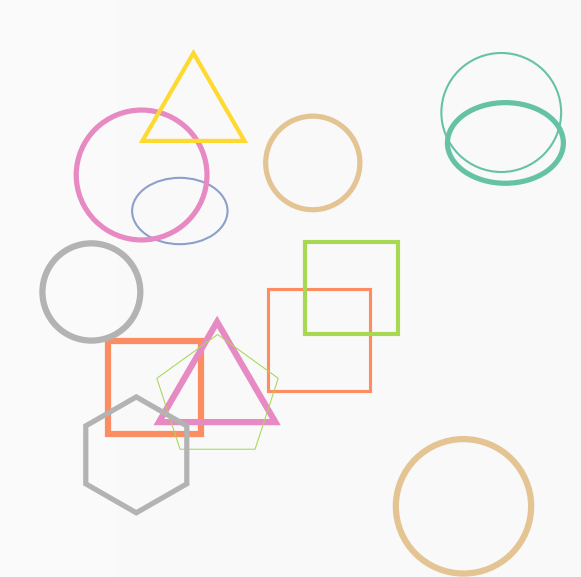[{"shape": "oval", "thickness": 2.5, "radius": 0.5, "center": [0.87, 0.752]}, {"shape": "circle", "thickness": 1, "radius": 0.52, "center": [0.862, 0.804]}, {"shape": "square", "thickness": 1.5, "radius": 0.44, "center": [0.549, 0.41]}, {"shape": "square", "thickness": 3, "radius": 0.4, "center": [0.265, 0.328]}, {"shape": "oval", "thickness": 1, "radius": 0.41, "center": [0.309, 0.634]}, {"shape": "triangle", "thickness": 3, "radius": 0.58, "center": [0.374, 0.326]}, {"shape": "circle", "thickness": 2.5, "radius": 0.56, "center": [0.244, 0.696]}, {"shape": "pentagon", "thickness": 0.5, "radius": 0.55, "center": [0.374, 0.31]}, {"shape": "square", "thickness": 2, "radius": 0.4, "center": [0.605, 0.5]}, {"shape": "triangle", "thickness": 2, "radius": 0.51, "center": [0.333, 0.806]}, {"shape": "circle", "thickness": 2.5, "radius": 0.41, "center": [0.538, 0.717]}, {"shape": "circle", "thickness": 3, "radius": 0.58, "center": [0.797, 0.122]}, {"shape": "circle", "thickness": 3, "radius": 0.42, "center": [0.157, 0.494]}, {"shape": "hexagon", "thickness": 2.5, "radius": 0.5, "center": [0.234, 0.211]}]